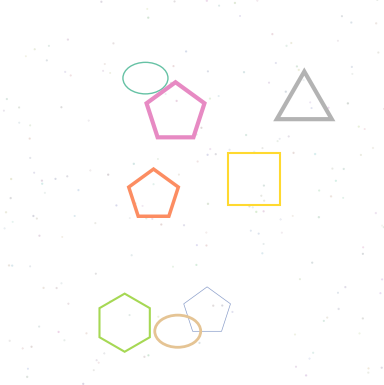[{"shape": "oval", "thickness": 1, "radius": 0.29, "center": [0.378, 0.797]}, {"shape": "pentagon", "thickness": 2.5, "radius": 0.34, "center": [0.399, 0.493]}, {"shape": "pentagon", "thickness": 0.5, "radius": 0.32, "center": [0.538, 0.191]}, {"shape": "pentagon", "thickness": 3, "radius": 0.4, "center": [0.456, 0.707]}, {"shape": "hexagon", "thickness": 1.5, "radius": 0.38, "center": [0.324, 0.162]}, {"shape": "square", "thickness": 1.5, "radius": 0.34, "center": [0.66, 0.536]}, {"shape": "oval", "thickness": 2, "radius": 0.3, "center": [0.462, 0.14]}, {"shape": "triangle", "thickness": 3, "radius": 0.41, "center": [0.79, 0.732]}]